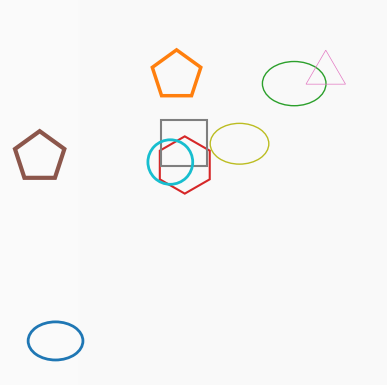[{"shape": "oval", "thickness": 2, "radius": 0.35, "center": [0.143, 0.114]}, {"shape": "pentagon", "thickness": 2.5, "radius": 0.33, "center": [0.456, 0.805]}, {"shape": "oval", "thickness": 1, "radius": 0.41, "center": [0.759, 0.783]}, {"shape": "hexagon", "thickness": 1.5, "radius": 0.37, "center": [0.477, 0.571]}, {"shape": "pentagon", "thickness": 3, "radius": 0.34, "center": [0.102, 0.592]}, {"shape": "triangle", "thickness": 0.5, "radius": 0.29, "center": [0.841, 0.811]}, {"shape": "square", "thickness": 1.5, "radius": 0.3, "center": [0.475, 0.628]}, {"shape": "oval", "thickness": 1, "radius": 0.38, "center": [0.618, 0.627]}, {"shape": "circle", "thickness": 2, "radius": 0.29, "center": [0.439, 0.579]}]